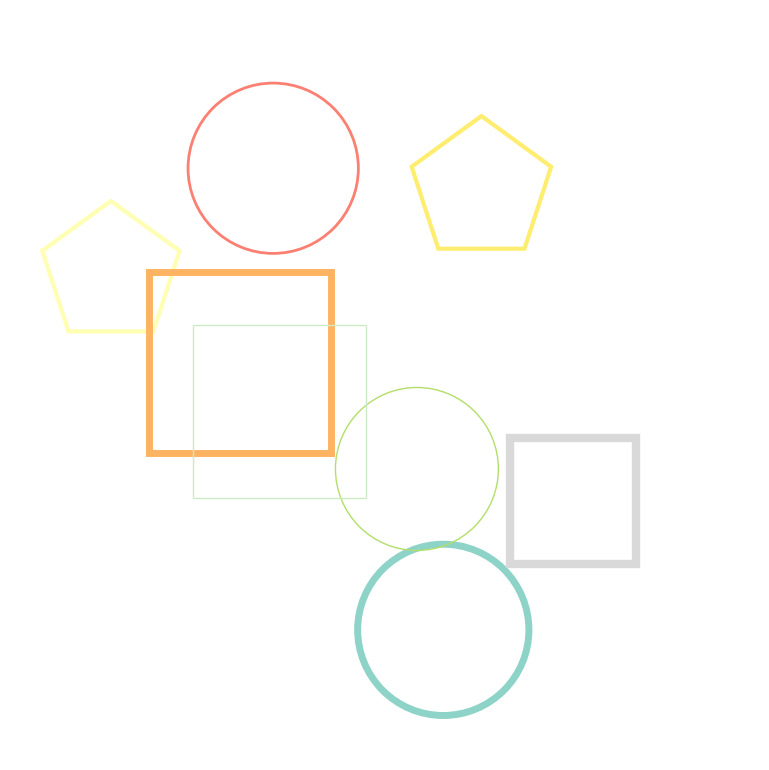[{"shape": "circle", "thickness": 2.5, "radius": 0.56, "center": [0.576, 0.182]}, {"shape": "pentagon", "thickness": 1.5, "radius": 0.47, "center": [0.144, 0.645]}, {"shape": "circle", "thickness": 1, "radius": 0.55, "center": [0.355, 0.782]}, {"shape": "square", "thickness": 2.5, "radius": 0.59, "center": [0.312, 0.529]}, {"shape": "circle", "thickness": 0.5, "radius": 0.53, "center": [0.541, 0.391]}, {"shape": "square", "thickness": 3, "radius": 0.41, "center": [0.744, 0.349]}, {"shape": "square", "thickness": 0.5, "radius": 0.56, "center": [0.363, 0.465]}, {"shape": "pentagon", "thickness": 1.5, "radius": 0.48, "center": [0.625, 0.754]}]